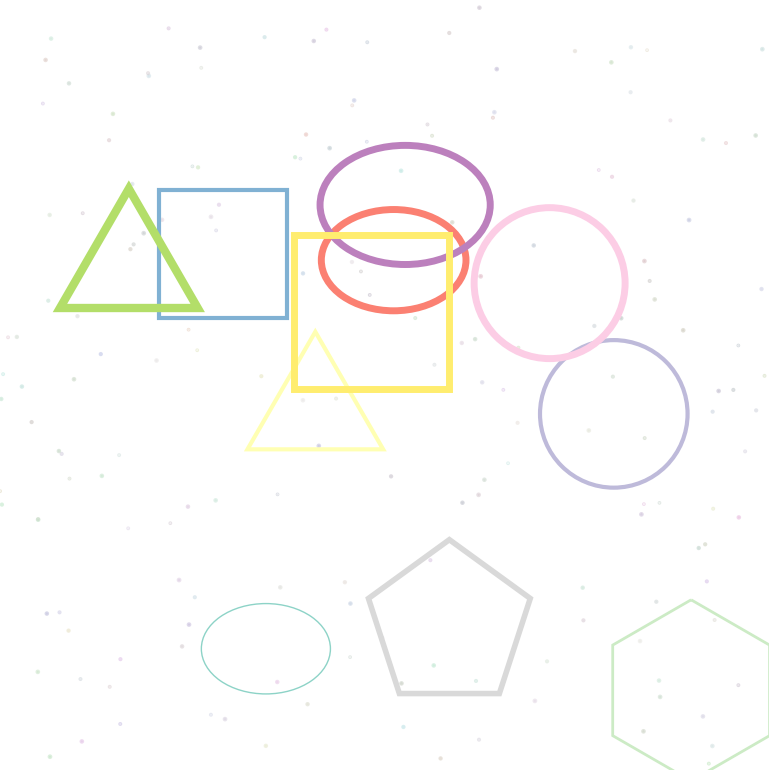[{"shape": "oval", "thickness": 0.5, "radius": 0.42, "center": [0.345, 0.157]}, {"shape": "triangle", "thickness": 1.5, "radius": 0.51, "center": [0.409, 0.467]}, {"shape": "circle", "thickness": 1.5, "radius": 0.48, "center": [0.797, 0.462]}, {"shape": "oval", "thickness": 2.5, "radius": 0.47, "center": [0.511, 0.662]}, {"shape": "square", "thickness": 1.5, "radius": 0.42, "center": [0.289, 0.67]}, {"shape": "triangle", "thickness": 3, "radius": 0.52, "center": [0.167, 0.652]}, {"shape": "circle", "thickness": 2.5, "radius": 0.49, "center": [0.714, 0.632]}, {"shape": "pentagon", "thickness": 2, "radius": 0.55, "center": [0.584, 0.189]}, {"shape": "oval", "thickness": 2.5, "radius": 0.55, "center": [0.526, 0.734]}, {"shape": "hexagon", "thickness": 1, "radius": 0.59, "center": [0.898, 0.103]}, {"shape": "square", "thickness": 2.5, "radius": 0.5, "center": [0.483, 0.595]}]